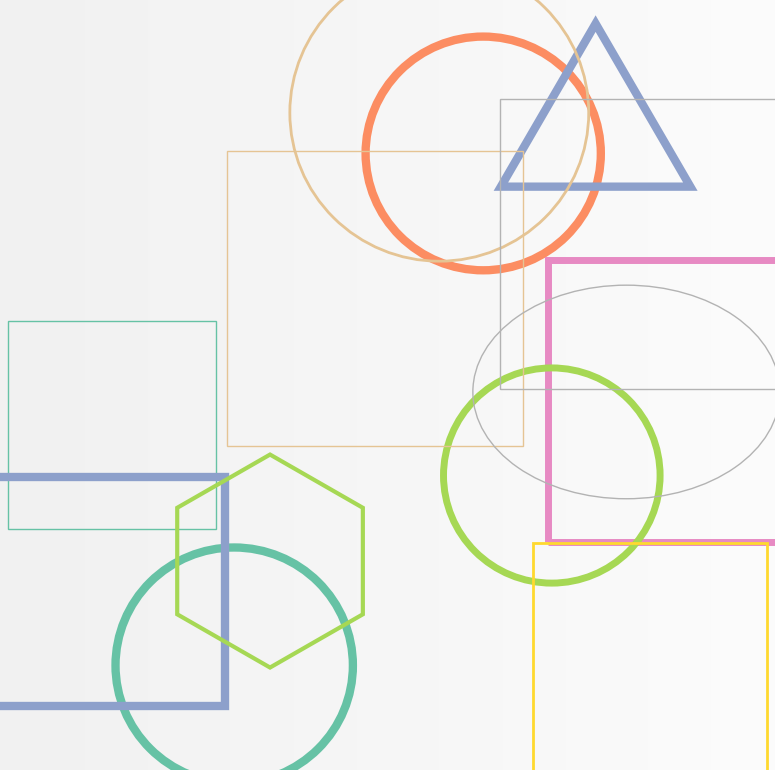[{"shape": "square", "thickness": 0.5, "radius": 0.67, "center": [0.145, 0.448]}, {"shape": "circle", "thickness": 3, "radius": 0.77, "center": [0.302, 0.136]}, {"shape": "circle", "thickness": 3, "radius": 0.76, "center": [0.623, 0.801]}, {"shape": "square", "thickness": 3, "radius": 0.75, "center": [0.14, 0.232]}, {"shape": "triangle", "thickness": 3, "radius": 0.71, "center": [0.769, 0.828]}, {"shape": "square", "thickness": 2.5, "radius": 0.92, "center": [0.89, 0.479]}, {"shape": "circle", "thickness": 2.5, "radius": 0.7, "center": [0.712, 0.382]}, {"shape": "hexagon", "thickness": 1.5, "radius": 0.69, "center": [0.348, 0.271]}, {"shape": "square", "thickness": 1, "radius": 0.75, "center": [0.838, 0.144]}, {"shape": "circle", "thickness": 1, "radius": 0.96, "center": [0.567, 0.854]}, {"shape": "square", "thickness": 0.5, "radius": 0.96, "center": [0.484, 0.612]}, {"shape": "oval", "thickness": 0.5, "radius": 0.99, "center": [0.808, 0.491]}, {"shape": "square", "thickness": 0.5, "radius": 0.94, "center": [0.833, 0.683]}]